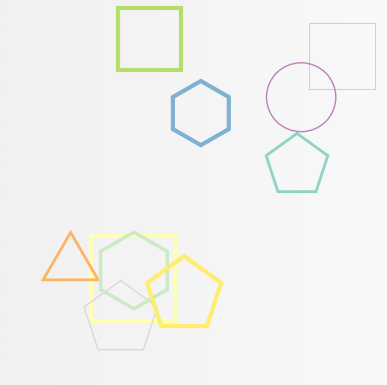[{"shape": "pentagon", "thickness": 2, "radius": 0.42, "center": [0.766, 0.57]}, {"shape": "square", "thickness": 3, "radius": 0.55, "center": [0.345, 0.277]}, {"shape": "square", "thickness": 0.5, "radius": 0.43, "center": [0.883, 0.854]}, {"shape": "hexagon", "thickness": 3, "radius": 0.42, "center": [0.518, 0.706]}, {"shape": "triangle", "thickness": 2, "radius": 0.41, "center": [0.182, 0.314]}, {"shape": "square", "thickness": 3, "radius": 0.41, "center": [0.385, 0.899]}, {"shape": "pentagon", "thickness": 1, "radius": 0.5, "center": [0.312, 0.172]}, {"shape": "circle", "thickness": 1, "radius": 0.45, "center": [0.777, 0.747]}, {"shape": "hexagon", "thickness": 2.5, "radius": 0.5, "center": [0.346, 0.298]}, {"shape": "pentagon", "thickness": 3, "radius": 0.5, "center": [0.475, 0.234]}]